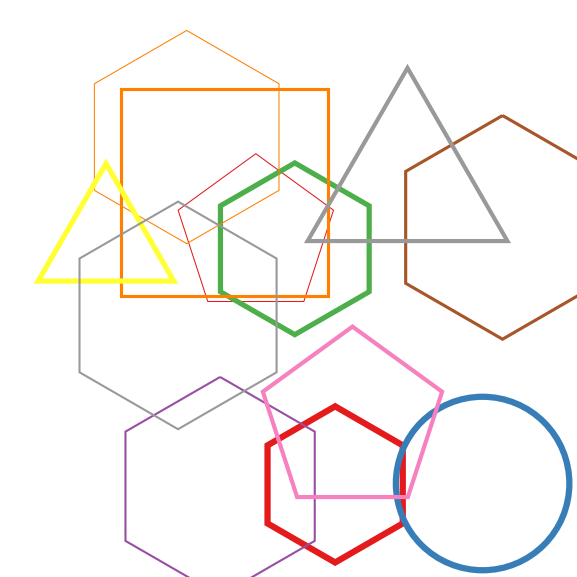[{"shape": "hexagon", "thickness": 3, "radius": 0.68, "center": [0.58, 0.16]}, {"shape": "pentagon", "thickness": 0.5, "radius": 0.71, "center": [0.443, 0.592]}, {"shape": "circle", "thickness": 3, "radius": 0.75, "center": [0.836, 0.162]}, {"shape": "hexagon", "thickness": 2.5, "radius": 0.74, "center": [0.51, 0.568]}, {"shape": "hexagon", "thickness": 1, "radius": 0.95, "center": [0.381, 0.157]}, {"shape": "hexagon", "thickness": 0.5, "radius": 0.92, "center": [0.323, 0.762]}, {"shape": "square", "thickness": 1.5, "radius": 0.9, "center": [0.389, 0.666]}, {"shape": "triangle", "thickness": 2.5, "radius": 0.68, "center": [0.184, 0.58]}, {"shape": "hexagon", "thickness": 1.5, "radius": 0.97, "center": [0.87, 0.605]}, {"shape": "pentagon", "thickness": 2, "radius": 0.82, "center": [0.61, 0.27]}, {"shape": "hexagon", "thickness": 1, "radius": 0.99, "center": [0.308, 0.453]}, {"shape": "triangle", "thickness": 2, "radius": 1.0, "center": [0.706, 0.682]}]